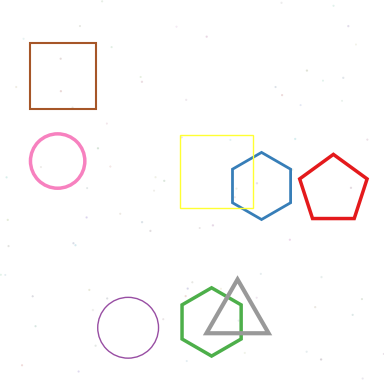[{"shape": "pentagon", "thickness": 2.5, "radius": 0.46, "center": [0.866, 0.507]}, {"shape": "hexagon", "thickness": 2, "radius": 0.44, "center": [0.679, 0.517]}, {"shape": "hexagon", "thickness": 2.5, "radius": 0.44, "center": [0.55, 0.164]}, {"shape": "circle", "thickness": 1, "radius": 0.39, "center": [0.333, 0.149]}, {"shape": "square", "thickness": 1, "radius": 0.48, "center": [0.562, 0.555]}, {"shape": "square", "thickness": 1.5, "radius": 0.43, "center": [0.164, 0.802]}, {"shape": "circle", "thickness": 2.5, "radius": 0.35, "center": [0.15, 0.582]}, {"shape": "triangle", "thickness": 3, "radius": 0.47, "center": [0.617, 0.181]}]